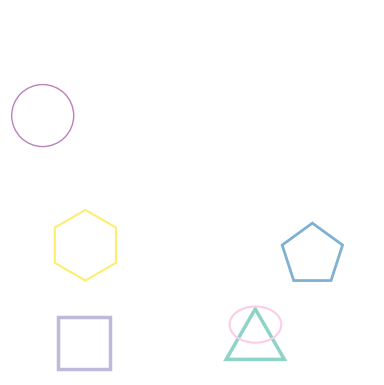[{"shape": "triangle", "thickness": 2.5, "radius": 0.44, "center": [0.663, 0.11]}, {"shape": "square", "thickness": 2.5, "radius": 0.34, "center": [0.218, 0.109]}, {"shape": "pentagon", "thickness": 2, "radius": 0.41, "center": [0.811, 0.338]}, {"shape": "oval", "thickness": 1.5, "radius": 0.34, "center": [0.663, 0.157]}, {"shape": "circle", "thickness": 1, "radius": 0.4, "center": [0.111, 0.7]}, {"shape": "hexagon", "thickness": 1.5, "radius": 0.46, "center": [0.222, 0.363]}]